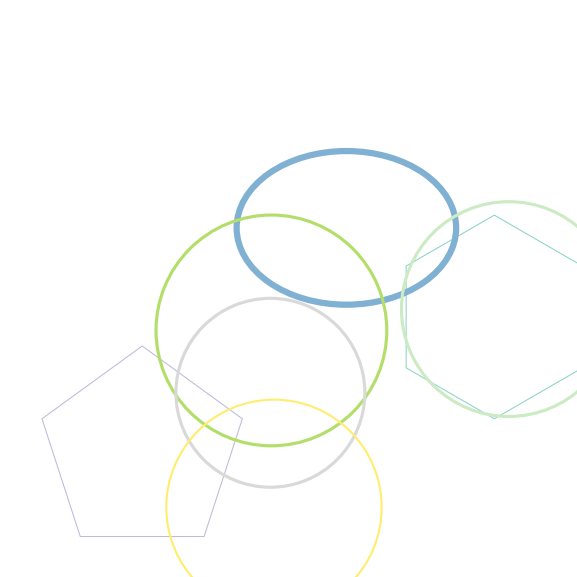[{"shape": "hexagon", "thickness": 0.5, "radius": 0.88, "center": [0.856, 0.45]}, {"shape": "pentagon", "thickness": 0.5, "radius": 0.91, "center": [0.246, 0.218]}, {"shape": "oval", "thickness": 3, "radius": 0.95, "center": [0.6, 0.605]}, {"shape": "circle", "thickness": 1.5, "radius": 1.0, "center": [0.47, 0.427]}, {"shape": "circle", "thickness": 1.5, "radius": 0.82, "center": [0.468, 0.319]}, {"shape": "circle", "thickness": 1.5, "radius": 0.93, "center": [0.881, 0.464]}, {"shape": "circle", "thickness": 1, "radius": 0.93, "center": [0.474, 0.121]}]